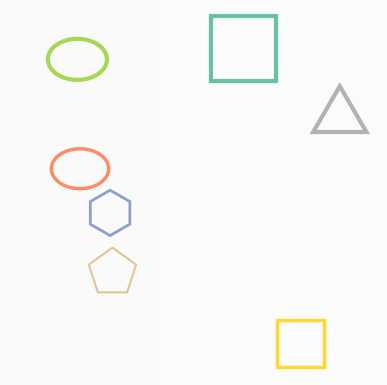[{"shape": "square", "thickness": 3, "radius": 0.42, "center": [0.628, 0.874]}, {"shape": "oval", "thickness": 2.5, "radius": 0.37, "center": [0.206, 0.562]}, {"shape": "hexagon", "thickness": 2, "radius": 0.29, "center": [0.284, 0.447]}, {"shape": "oval", "thickness": 3, "radius": 0.38, "center": [0.2, 0.846]}, {"shape": "square", "thickness": 2.5, "radius": 0.3, "center": [0.776, 0.108]}, {"shape": "pentagon", "thickness": 1.5, "radius": 0.32, "center": [0.29, 0.293]}, {"shape": "triangle", "thickness": 3, "radius": 0.4, "center": [0.877, 0.697]}]